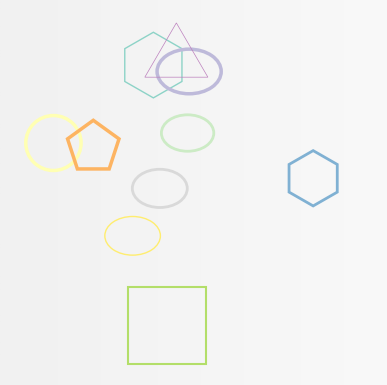[{"shape": "hexagon", "thickness": 1, "radius": 0.43, "center": [0.396, 0.831]}, {"shape": "circle", "thickness": 2.5, "radius": 0.36, "center": [0.138, 0.629]}, {"shape": "oval", "thickness": 2.5, "radius": 0.41, "center": [0.488, 0.814]}, {"shape": "hexagon", "thickness": 2, "radius": 0.36, "center": [0.808, 0.537]}, {"shape": "pentagon", "thickness": 2.5, "radius": 0.35, "center": [0.241, 0.618]}, {"shape": "square", "thickness": 1.5, "radius": 0.5, "center": [0.431, 0.155]}, {"shape": "oval", "thickness": 2, "radius": 0.35, "center": [0.412, 0.511]}, {"shape": "triangle", "thickness": 0.5, "radius": 0.47, "center": [0.455, 0.847]}, {"shape": "oval", "thickness": 2, "radius": 0.34, "center": [0.484, 0.654]}, {"shape": "oval", "thickness": 1, "radius": 0.36, "center": [0.342, 0.388]}]